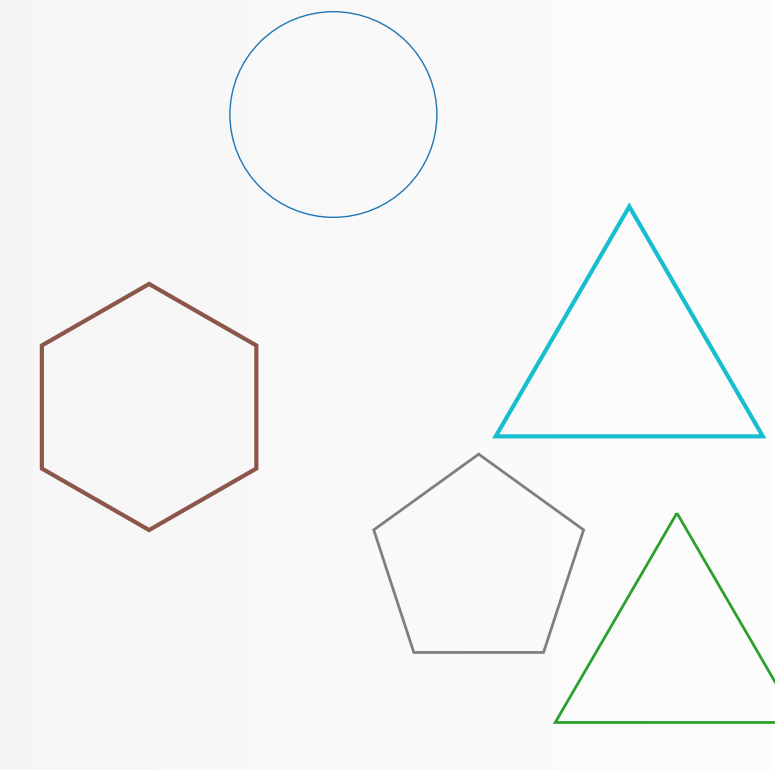[{"shape": "circle", "thickness": 0.5, "radius": 0.67, "center": [0.43, 0.851]}, {"shape": "triangle", "thickness": 1, "radius": 0.91, "center": [0.873, 0.152]}, {"shape": "hexagon", "thickness": 1.5, "radius": 0.8, "center": [0.192, 0.471]}, {"shape": "pentagon", "thickness": 1, "radius": 0.71, "center": [0.618, 0.268]}, {"shape": "triangle", "thickness": 1.5, "radius": 0.99, "center": [0.812, 0.533]}]